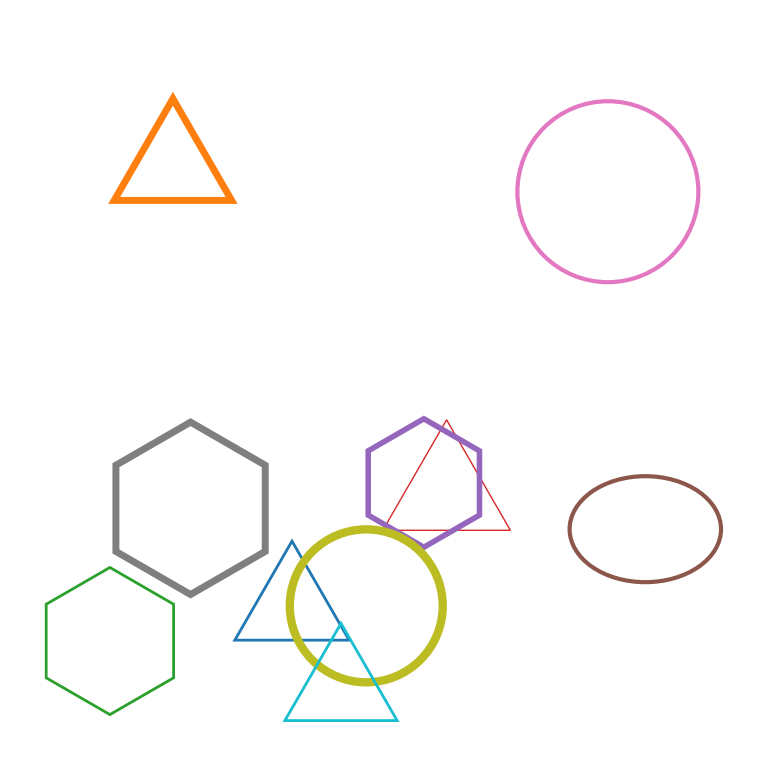[{"shape": "triangle", "thickness": 1, "radius": 0.43, "center": [0.379, 0.212]}, {"shape": "triangle", "thickness": 2.5, "radius": 0.44, "center": [0.225, 0.784]}, {"shape": "hexagon", "thickness": 1, "radius": 0.48, "center": [0.143, 0.167]}, {"shape": "triangle", "thickness": 0.5, "radius": 0.48, "center": [0.58, 0.359]}, {"shape": "hexagon", "thickness": 2, "radius": 0.42, "center": [0.55, 0.373]}, {"shape": "oval", "thickness": 1.5, "radius": 0.49, "center": [0.838, 0.313]}, {"shape": "circle", "thickness": 1.5, "radius": 0.59, "center": [0.789, 0.751]}, {"shape": "hexagon", "thickness": 2.5, "radius": 0.56, "center": [0.247, 0.34]}, {"shape": "circle", "thickness": 3, "radius": 0.5, "center": [0.476, 0.213]}, {"shape": "triangle", "thickness": 1, "radius": 0.42, "center": [0.443, 0.106]}]